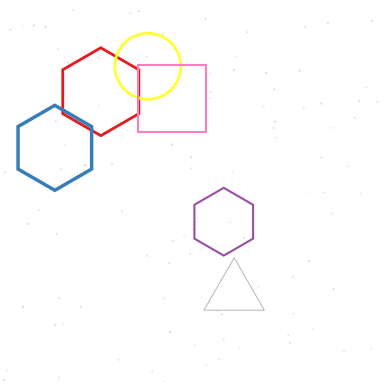[{"shape": "hexagon", "thickness": 2, "radius": 0.57, "center": [0.262, 0.762]}, {"shape": "hexagon", "thickness": 2.5, "radius": 0.55, "center": [0.142, 0.616]}, {"shape": "hexagon", "thickness": 1.5, "radius": 0.44, "center": [0.581, 0.424]}, {"shape": "circle", "thickness": 2, "radius": 0.43, "center": [0.384, 0.828]}, {"shape": "square", "thickness": 1.5, "radius": 0.44, "center": [0.447, 0.744]}, {"shape": "triangle", "thickness": 0.5, "radius": 0.45, "center": [0.608, 0.24]}]